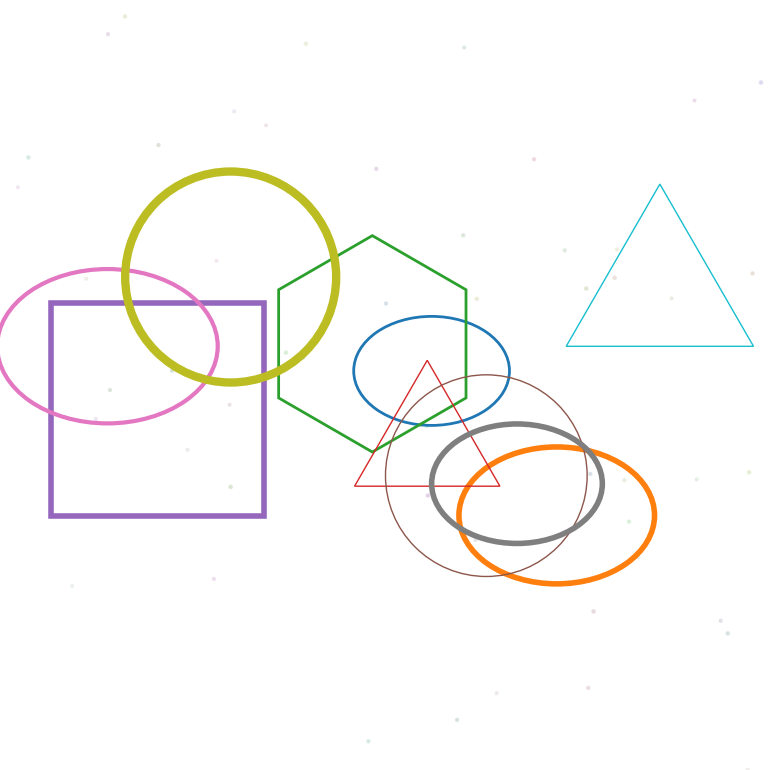[{"shape": "oval", "thickness": 1, "radius": 0.51, "center": [0.561, 0.518]}, {"shape": "oval", "thickness": 2, "radius": 0.64, "center": [0.723, 0.331]}, {"shape": "hexagon", "thickness": 1, "radius": 0.7, "center": [0.484, 0.553]}, {"shape": "triangle", "thickness": 0.5, "radius": 0.54, "center": [0.555, 0.423]}, {"shape": "square", "thickness": 2, "radius": 0.69, "center": [0.205, 0.468]}, {"shape": "circle", "thickness": 0.5, "radius": 0.65, "center": [0.632, 0.382]}, {"shape": "oval", "thickness": 1.5, "radius": 0.72, "center": [0.14, 0.55]}, {"shape": "oval", "thickness": 2, "radius": 0.55, "center": [0.671, 0.372]}, {"shape": "circle", "thickness": 3, "radius": 0.69, "center": [0.3, 0.64]}, {"shape": "triangle", "thickness": 0.5, "radius": 0.7, "center": [0.857, 0.62]}]